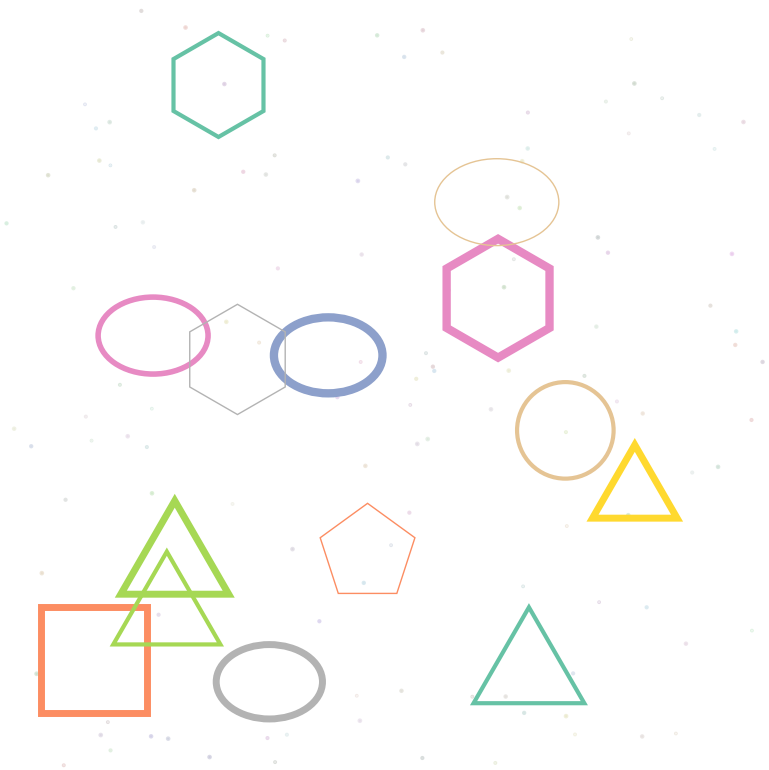[{"shape": "triangle", "thickness": 1.5, "radius": 0.42, "center": [0.687, 0.128]}, {"shape": "hexagon", "thickness": 1.5, "radius": 0.34, "center": [0.284, 0.89]}, {"shape": "pentagon", "thickness": 0.5, "radius": 0.32, "center": [0.477, 0.282]}, {"shape": "square", "thickness": 2.5, "radius": 0.34, "center": [0.123, 0.143]}, {"shape": "oval", "thickness": 3, "radius": 0.35, "center": [0.426, 0.539]}, {"shape": "hexagon", "thickness": 3, "radius": 0.39, "center": [0.647, 0.613]}, {"shape": "oval", "thickness": 2, "radius": 0.36, "center": [0.199, 0.564]}, {"shape": "triangle", "thickness": 1.5, "radius": 0.4, "center": [0.217, 0.203]}, {"shape": "triangle", "thickness": 2.5, "radius": 0.4, "center": [0.227, 0.269]}, {"shape": "triangle", "thickness": 2.5, "radius": 0.32, "center": [0.824, 0.359]}, {"shape": "circle", "thickness": 1.5, "radius": 0.31, "center": [0.734, 0.441]}, {"shape": "oval", "thickness": 0.5, "radius": 0.4, "center": [0.645, 0.737]}, {"shape": "hexagon", "thickness": 0.5, "radius": 0.36, "center": [0.308, 0.533]}, {"shape": "oval", "thickness": 2.5, "radius": 0.35, "center": [0.35, 0.115]}]